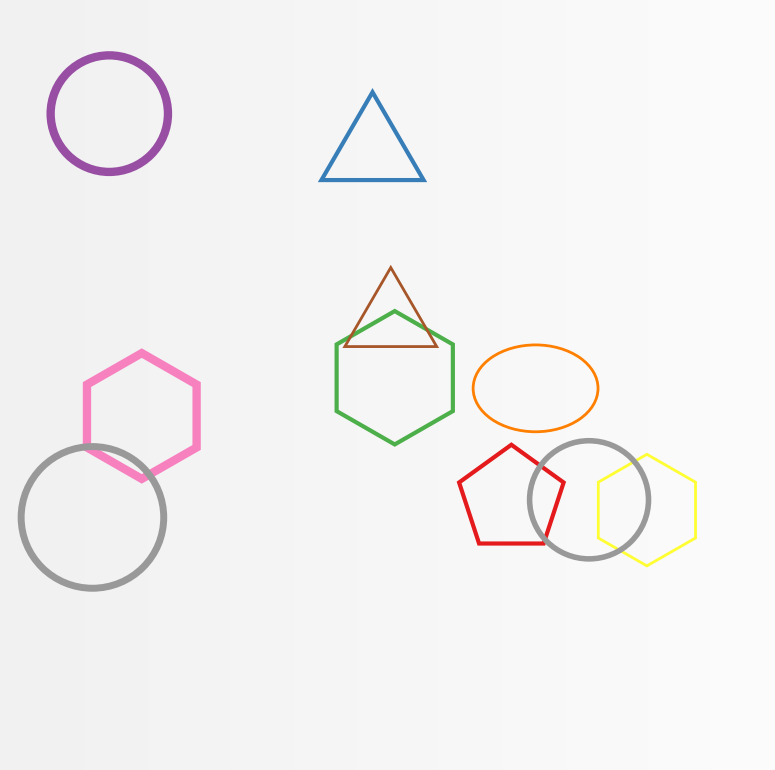[{"shape": "pentagon", "thickness": 1.5, "radius": 0.35, "center": [0.66, 0.351]}, {"shape": "triangle", "thickness": 1.5, "radius": 0.38, "center": [0.481, 0.804]}, {"shape": "hexagon", "thickness": 1.5, "radius": 0.43, "center": [0.509, 0.509]}, {"shape": "circle", "thickness": 3, "radius": 0.38, "center": [0.141, 0.852]}, {"shape": "oval", "thickness": 1, "radius": 0.4, "center": [0.691, 0.496]}, {"shape": "hexagon", "thickness": 1, "radius": 0.36, "center": [0.835, 0.338]}, {"shape": "triangle", "thickness": 1, "radius": 0.34, "center": [0.504, 0.584]}, {"shape": "hexagon", "thickness": 3, "radius": 0.41, "center": [0.183, 0.46]}, {"shape": "circle", "thickness": 2.5, "radius": 0.46, "center": [0.119, 0.328]}, {"shape": "circle", "thickness": 2, "radius": 0.38, "center": [0.76, 0.351]}]